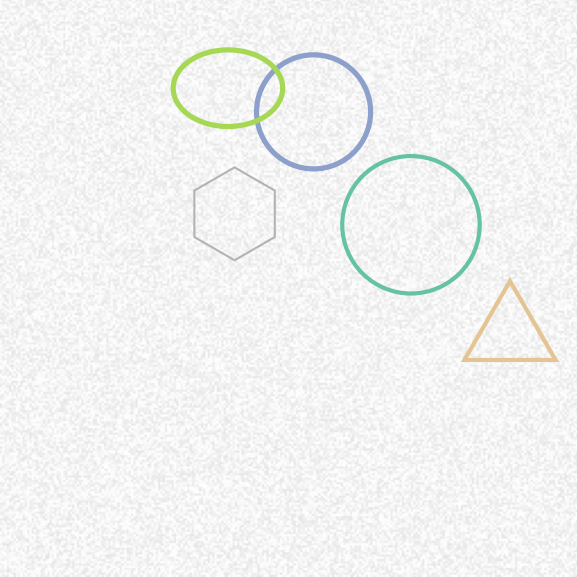[{"shape": "circle", "thickness": 2, "radius": 0.6, "center": [0.712, 0.61]}, {"shape": "circle", "thickness": 2.5, "radius": 0.49, "center": [0.543, 0.805]}, {"shape": "oval", "thickness": 2.5, "radius": 0.47, "center": [0.395, 0.846]}, {"shape": "triangle", "thickness": 2, "radius": 0.46, "center": [0.883, 0.421]}, {"shape": "hexagon", "thickness": 1, "radius": 0.4, "center": [0.406, 0.629]}]